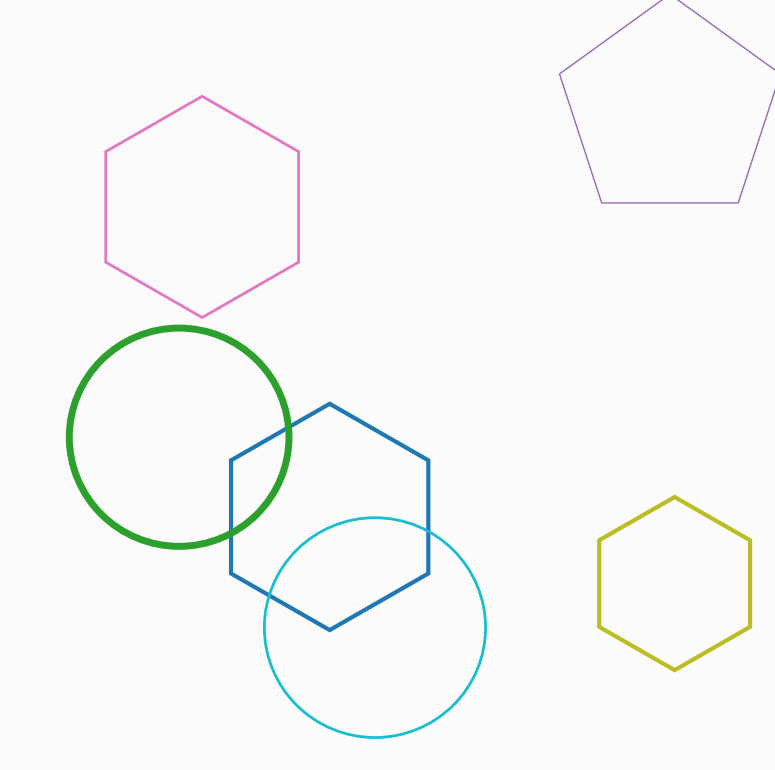[{"shape": "hexagon", "thickness": 1.5, "radius": 0.73, "center": [0.425, 0.329]}, {"shape": "circle", "thickness": 2.5, "radius": 0.71, "center": [0.231, 0.432]}, {"shape": "pentagon", "thickness": 0.5, "radius": 0.75, "center": [0.864, 0.858]}, {"shape": "hexagon", "thickness": 1, "radius": 0.72, "center": [0.261, 0.731]}, {"shape": "hexagon", "thickness": 1.5, "radius": 0.56, "center": [0.871, 0.242]}, {"shape": "circle", "thickness": 1, "radius": 0.71, "center": [0.484, 0.185]}]